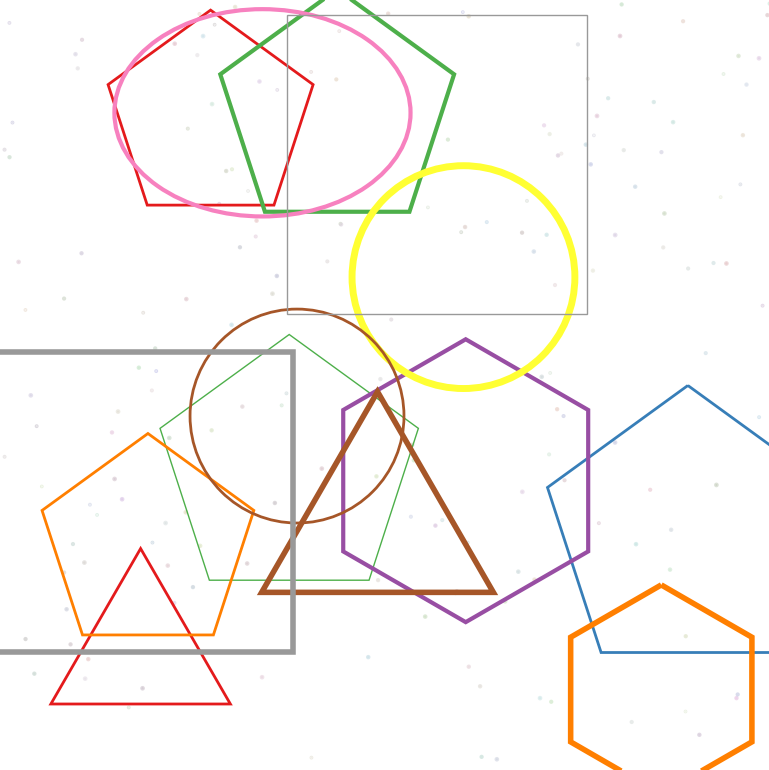[{"shape": "triangle", "thickness": 1, "radius": 0.67, "center": [0.183, 0.153]}, {"shape": "pentagon", "thickness": 1, "radius": 0.7, "center": [0.273, 0.847]}, {"shape": "pentagon", "thickness": 1, "radius": 0.96, "center": [0.893, 0.308]}, {"shape": "pentagon", "thickness": 1.5, "radius": 0.8, "center": [0.438, 0.854]}, {"shape": "pentagon", "thickness": 0.5, "radius": 0.88, "center": [0.376, 0.389]}, {"shape": "hexagon", "thickness": 1.5, "radius": 0.92, "center": [0.605, 0.376]}, {"shape": "hexagon", "thickness": 2, "radius": 0.68, "center": [0.859, 0.104]}, {"shape": "pentagon", "thickness": 1, "radius": 0.72, "center": [0.192, 0.292]}, {"shape": "circle", "thickness": 2.5, "radius": 0.72, "center": [0.602, 0.64]}, {"shape": "circle", "thickness": 1, "radius": 0.69, "center": [0.386, 0.46]}, {"shape": "triangle", "thickness": 2, "radius": 0.87, "center": [0.49, 0.318]}, {"shape": "oval", "thickness": 1.5, "radius": 0.96, "center": [0.341, 0.854]}, {"shape": "square", "thickness": 2, "radius": 0.97, "center": [0.185, 0.348]}, {"shape": "square", "thickness": 0.5, "radius": 0.97, "center": [0.568, 0.787]}]